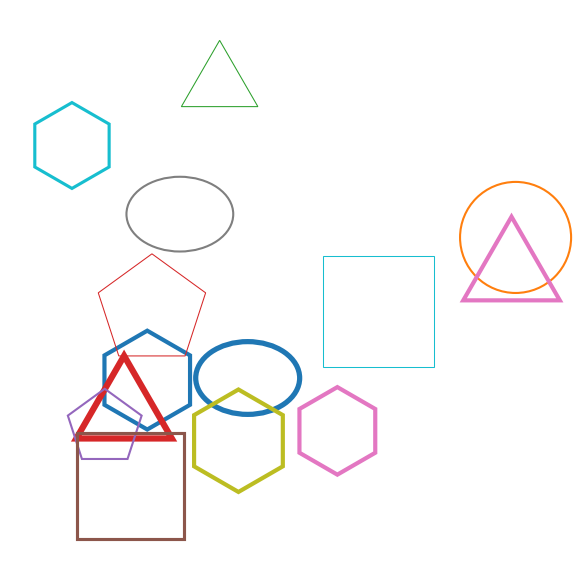[{"shape": "hexagon", "thickness": 2, "radius": 0.43, "center": [0.255, 0.341]}, {"shape": "oval", "thickness": 2.5, "radius": 0.45, "center": [0.429, 0.345]}, {"shape": "circle", "thickness": 1, "radius": 0.48, "center": [0.893, 0.588]}, {"shape": "triangle", "thickness": 0.5, "radius": 0.38, "center": [0.38, 0.853]}, {"shape": "triangle", "thickness": 3, "radius": 0.48, "center": [0.215, 0.288]}, {"shape": "pentagon", "thickness": 0.5, "radius": 0.49, "center": [0.263, 0.462]}, {"shape": "pentagon", "thickness": 1, "radius": 0.34, "center": [0.181, 0.259]}, {"shape": "square", "thickness": 1.5, "radius": 0.46, "center": [0.227, 0.158]}, {"shape": "triangle", "thickness": 2, "radius": 0.48, "center": [0.886, 0.527]}, {"shape": "hexagon", "thickness": 2, "radius": 0.38, "center": [0.584, 0.253]}, {"shape": "oval", "thickness": 1, "radius": 0.46, "center": [0.311, 0.628]}, {"shape": "hexagon", "thickness": 2, "radius": 0.44, "center": [0.413, 0.236]}, {"shape": "hexagon", "thickness": 1.5, "radius": 0.37, "center": [0.125, 0.747]}, {"shape": "square", "thickness": 0.5, "radius": 0.48, "center": [0.655, 0.46]}]